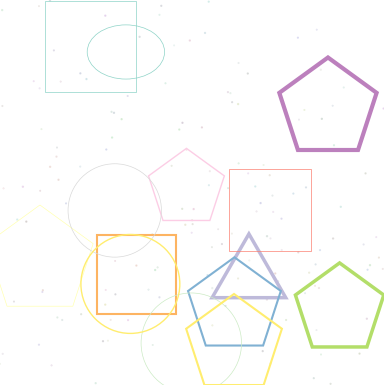[{"shape": "square", "thickness": 0.5, "radius": 0.59, "center": [0.234, 0.88]}, {"shape": "oval", "thickness": 0.5, "radius": 0.5, "center": [0.327, 0.865]}, {"shape": "pentagon", "thickness": 0.5, "radius": 0.73, "center": [0.104, 0.322]}, {"shape": "triangle", "thickness": 2.5, "radius": 0.55, "center": [0.647, 0.282]}, {"shape": "square", "thickness": 0.5, "radius": 0.53, "center": [0.702, 0.455]}, {"shape": "pentagon", "thickness": 1.5, "radius": 0.63, "center": [0.609, 0.205]}, {"shape": "square", "thickness": 1.5, "radius": 0.51, "center": [0.355, 0.288]}, {"shape": "pentagon", "thickness": 2.5, "radius": 0.6, "center": [0.882, 0.196]}, {"shape": "pentagon", "thickness": 1, "radius": 0.52, "center": [0.484, 0.511]}, {"shape": "circle", "thickness": 0.5, "radius": 0.61, "center": [0.298, 0.453]}, {"shape": "pentagon", "thickness": 3, "radius": 0.66, "center": [0.852, 0.718]}, {"shape": "circle", "thickness": 0.5, "radius": 0.65, "center": [0.497, 0.109]}, {"shape": "pentagon", "thickness": 1.5, "radius": 0.65, "center": [0.608, 0.106]}, {"shape": "circle", "thickness": 1, "radius": 0.64, "center": [0.339, 0.262]}]